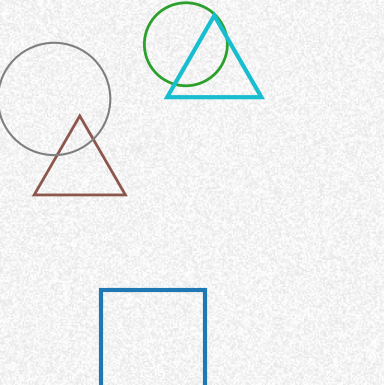[{"shape": "square", "thickness": 3, "radius": 0.68, "center": [0.397, 0.11]}, {"shape": "circle", "thickness": 2, "radius": 0.54, "center": [0.483, 0.885]}, {"shape": "triangle", "thickness": 2, "radius": 0.68, "center": [0.207, 0.562]}, {"shape": "circle", "thickness": 1.5, "radius": 0.73, "center": [0.141, 0.743]}, {"shape": "triangle", "thickness": 3, "radius": 0.71, "center": [0.557, 0.818]}]